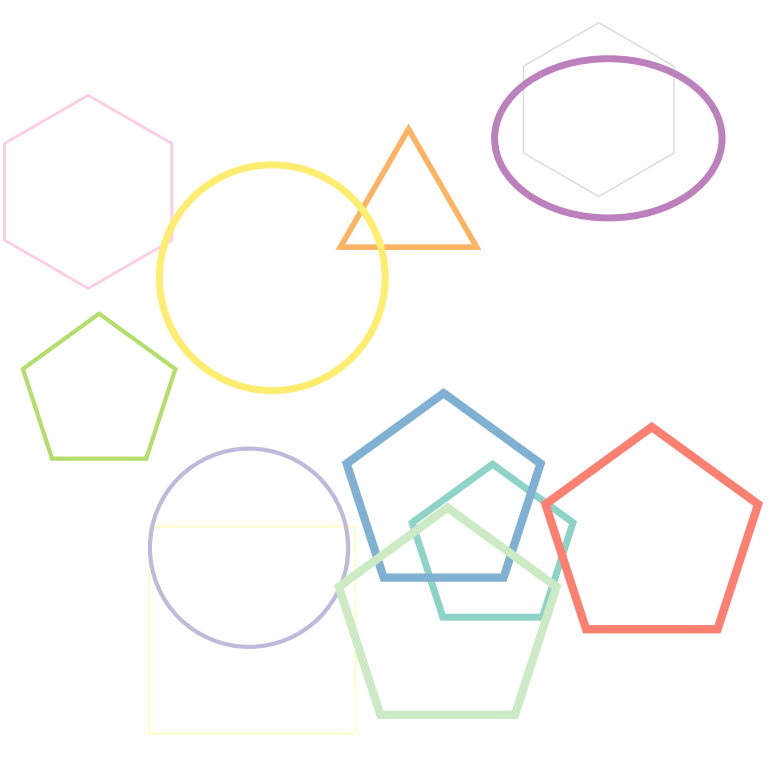[{"shape": "pentagon", "thickness": 2.5, "radius": 0.55, "center": [0.64, 0.287]}, {"shape": "square", "thickness": 0.5, "radius": 0.67, "center": [0.327, 0.183]}, {"shape": "circle", "thickness": 1.5, "radius": 0.64, "center": [0.323, 0.289]}, {"shape": "pentagon", "thickness": 3, "radius": 0.73, "center": [0.847, 0.3]}, {"shape": "pentagon", "thickness": 3, "radius": 0.66, "center": [0.576, 0.357]}, {"shape": "triangle", "thickness": 2, "radius": 0.51, "center": [0.531, 0.73]}, {"shape": "pentagon", "thickness": 1.5, "radius": 0.52, "center": [0.129, 0.489]}, {"shape": "hexagon", "thickness": 1, "radius": 0.63, "center": [0.115, 0.751]}, {"shape": "hexagon", "thickness": 0.5, "radius": 0.56, "center": [0.778, 0.858]}, {"shape": "oval", "thickness": 2.5, "radius": 0.74, "center": [0.79, 0.82]}, {"shape": "pentagon", "thickness": 3, "radius": 0.74, "center": [0.581, 0.192]}, {"shape": "circle", "thickness": 2.5, "radius": 0.73, "center": [0.354, 0.639]}]